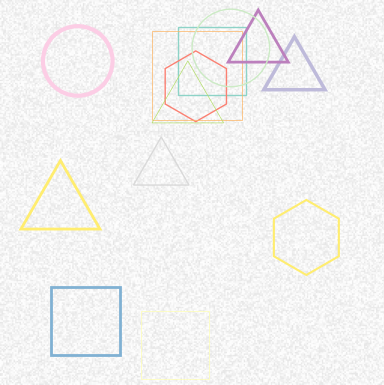[{"shape": "square", "thickness": 1, "radius": 0.45, "center": [0.55, 0.842]}, {"shape": "square", "thickness": 0.5, "radius": 0.44, "center": [0.455, 0.105]}, {"shape": "triangle", "thickness": 2.5, "radius": 0.46, "center": [0.765, 0.813]}, {"shape": "hexagon", "thickness": 1, "radius": 0.46, "center": [0.509, 0.776]}, {"shape": "square", "thickness": 2, "radius": 0.45, "center": [0.223, 0.166]}, {"shape": "square", "thickness": 0.5, "radius": 0.58, "center": [0.512, 0.803]}, {"shape": "triangle", "thickness": 0.5, "radius": 0.54, "center": [0.488, 0.734]}, {"shape": "circle", "thickness": 3, "radius": 0.45, "center": [0.202, 0.842]}, {"shape": "triangle", "thickness": 1, "radius": 0.42, "center": [0.419, 0.561]}, {"shape": "triangle", "thickness": 2, "radius": 0.45, "center": [0.671, 0.884]}, {"shape": "circle", "thickness": 1, "radius": 0.5, "center": [0.6, 0.875]}, {"shape": "triangle", "thickness": 2, "radius": 0.59, "center": [0.157, 0.464]}, {"shape": "hexagon", "thickness": 1.5, "radius": 0.49, "center": [0.796, 0.383]}]